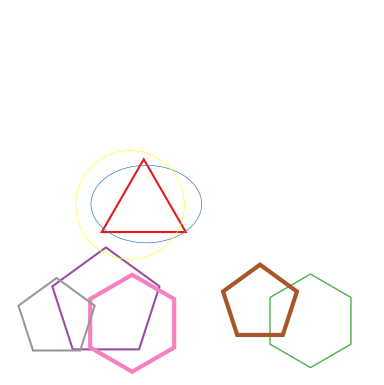[{"shape": "triangle", "thickness": 1.5, "radius": 0.63, "center": [0.373, 0.46]}, {"shape": "oval", "thickness": 0.5, "radius": 0.72, "center": [0.38, 0.47]}, {"shape": "hexagon", "thickness": 1, "radius": 0.61, "center": [0.806, 0.167]}, {"shape": "pentagon", "thickness": 1.5, "radius": 0.73, "center": [0.275, 0.211]}, {"shape": "circle", "thickness": 0.5, "radius": 0.71, "center": [0.338, 0.468]}, {"shape": "pentagon", "thickness": 3, "radius": 0.5, "center": [0.675, 0.212]}, {"shape": "hexagon", "thickness": 3, "radius": 0.63, "center": [0.343, 0.16]}, {"shape": "pentagon", "thickness": 1.5, "radius": 0.52, "center": [0.147, 0.174]}]